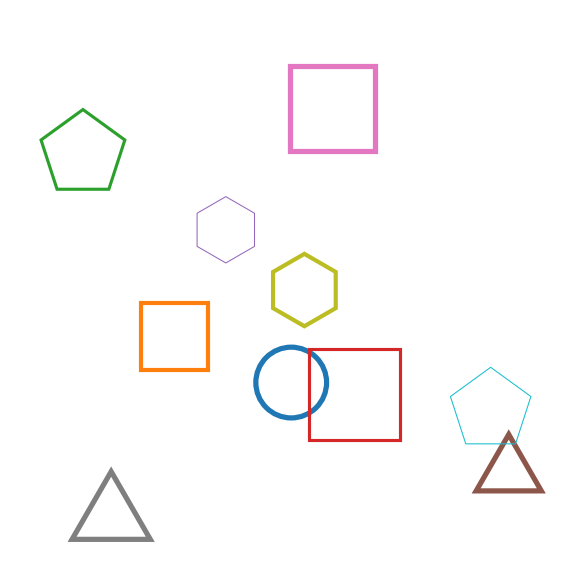[{"shape": "circle", "thickness": 2.5, "radius": 0.31, "center": [0.504, 0.337]}, {"shape": "square", "thickness": 2, "radius": 0.29, "center": [0.302, 0.416]}, {"shape": "pentagon", "thickness": 1.5, "radius": 0.38, "center": [0.144, 0.733]}, {"shape": "square", "thickness": 1.5, "radius": 0.39, "center": [0.613, 0.315]}, {"shape": "hexagon", "thickness": 0.5, "radius": 0.29, "center": [0.391, 0.601]}, {"shape": "triangle", "thickness": 2.5, "radius": 0.33, "center": [0.881, 0.182]}, {"shape": "square", "thickness": 2.5, "radius": 0.37, "center": [0.576, 0.811]}, {"shape": "triangle", "thickness": 2.5, "radius": 0.39, "center": [0.193, 0.104]}, {"shape": "hexagon", "thickness": 2, "radius": 0.31, "center": [0.527, 0.497]}, {"shape": "pentagon", "thickness": 0.5, "radius": 0.37, "center": [0.85, 0.29]}]